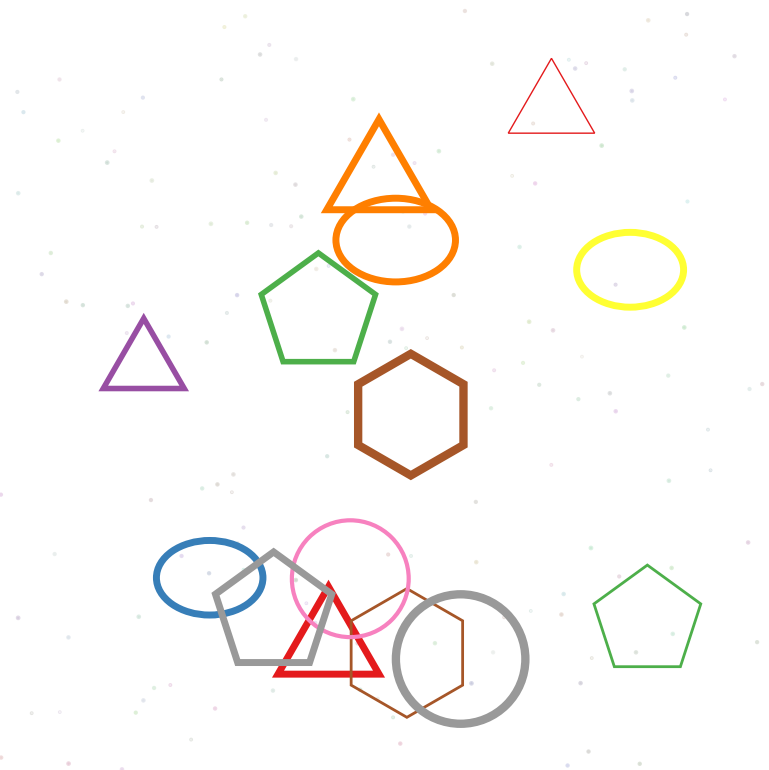[{"shape": "triangle", "thickness": 2.5, "radius": 0.38, "center": [0.427, 0.162]}, {"shape": "triangle", "thickness": 0.5, "radius": 0.32, "center": [0.716, 0.859]}, {"shape": "oval", "thickness": 2.5, "radius": 0.35, "center": [0.272, 0.25]}, {"shape": "pentagon", "thickness": 1, "radius": 0.36, "center": [0.841, 0.193]}, {"shape": "pentagon", "thickness": 2, "radius": 0.39, "center": [0.414, 0.593]}, {"shape": "triangle", "thickness": 2, "radius": 0.3, "center": [0.187, 0.526]}, {"shape": "oval", "thickness": 2.5, "radius": 0.39, "center": [0.514, 0.688]}, {"shape": "triangle", "thickness": 2.5, "radius": 0.39, "center": [0.492, 0.767]}, {"shape": "oval", "thickness": 2.5, "radius": 0.35, "center": [0.818, 0.65]}, {"shape": "hexagon", "thickness": 3, "radius": 0.39, "center": [0.534, 0.462]}, {"shape": "hexagon", "thickness": 1, "radius": 0.42, "center": [0.528, 0.152]}, {"shape": "circle", "thickness": 1.5, "radius": 0.38, "center": [0.455, 0.248]}, {"shape": "circle", "thickness": 3, "radius": 0.42, "center": [0.598, 0.144]}, {"shape": "pentagon", "thickness": 2.5, "radius": 0.4, "center": [0.355, 0.204]}]